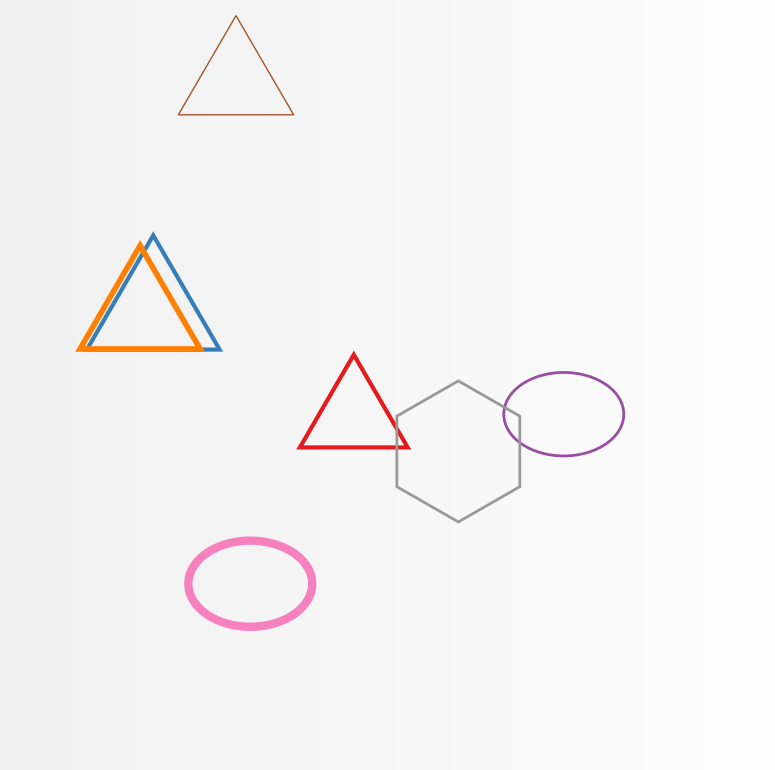[{"shape": "triangle", "thickness": 1.5, "radius": 0.4, "center": [0.457, 0.459]}, {"shape": "triangle", "thickness": 1.5, "radius": 0.49, "center": [0.198, 0.595]}, {"shape": "oval", "thickness": 1, "radius": 0.39, "center": [0.727, 0.462]}, {"shape": "triangle", "thickness": 2, "radius": 0.45, "center": [0.181, 0.592]}, {"shape": "triangle", "thickness": 0.5, "radius": 0.43, "center": [0.305, 0.894]}, {"shape": "oval", "thickness": 3, "radius": 0.4, "center": [0.323, 0.242]}, {"shape": "hexagon", "thickness": 1, "radius": 0.46, "center": [0.591, 0.414]}]